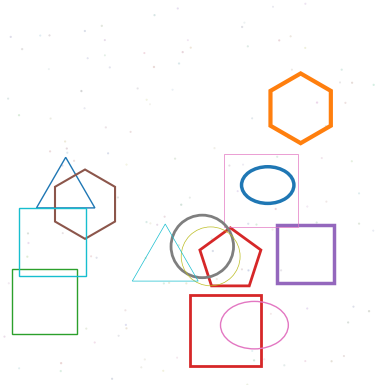[{"shape": "triangle", "thickness": 1, "radius": 0.44, "center": [0.171, 0.504]}, {"shape": "oval", "thickness": 2.5, "radius": 0.34, "center": [0.695, 0.519]}, {"shape": "hexagon", "thickness": 3, "radius": 0.45, "center": [0.781, 0.719]}, {"shape": "square", "thickness": 1, "radius": 0.42, "center": [0.115, 0.216]}, {"shape": "pentagon", "thickness": 2, "radius": 0.42, "center": [0.598, 0.325]}, {"shape": "square", "thickness": 2, "radius": 0.46, "center": [0.586, 0.14]}, {"shape": "square", "thickness": 2.5, "radius": 0.37, "center": [0.794, 0.34]}, {"shape": "hexagon", "thickness": 1.5, "radius": 0.45, "center": [0.221, 0.47]}, {"shape": "oval", "thickness": 1, "radius": 0.44, "center": [0.661, 0.155]}, {"shape": "square", "thickness": 0.5, "radius": 0.48, "center": [0.678, 0.505]}, {"shape": "circle", "thickness": 2, "radius": 0.41, "center": [0.525, 0.36]}, {"shape": "circle", "thickness": 0.5, "radius": 0.38, "center": [0.547, 0.334]}, {"shape": "square", "thickness": 1, "radius": 0.44, "center": [0.136, 0.371]}, {"shape": "triangle", "thickness": 0.5, "radius": 0.49, "center": [0.429, 0.319]}]